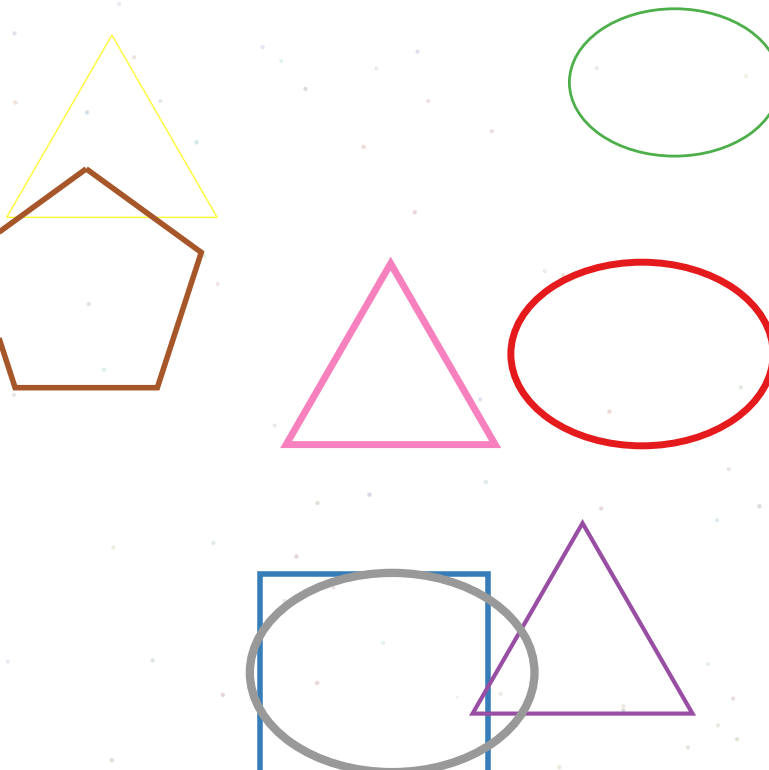[{"shape": "oval", "thickness": 2.5, "radius": 0.85, "center": [0.834, 0.54]}, {"shape": "square", "thickness": 2, "radius": 0.74, "center": [0.485, 0.106]}, {"shape": "oval", "thickness": 1, "radius": 0.68, "center": [0.876, 0.893]}, {"shape": "triangle", "thickness": 1.5, "radius": 0.82, "center": [0.757, 0.156]}, {"shape": "triangle", "thickness": 0.5, "radius": 0.79, "center": [0.145, 0.797]}, {"shape": "pentagon", "thickness": 2, "radius": 0.79, "center": [0.112, 0.624]}, {"shape": "triangle", "thickness": 2.5, "radius": 0.78, "center": [0.507, 0.501]}, {"shape": "oval", "thickness": 3, "radius": 0.92, "center": [0.509, 0.127]}]